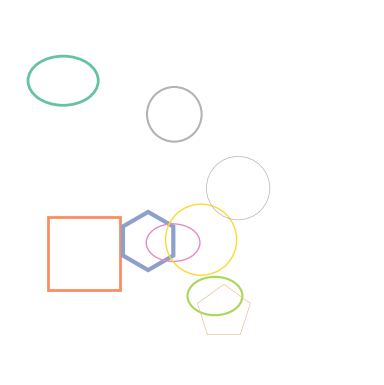[{"shape": "oval", "thickness": 2, "radius": 0.46, "center": [0.164, 0.79]}, {"shape": "square", "thickness": 2, "radius": 0.47, "center": [0.219, 0.342]}, {"shape": "hexagon", "thickness": 3, "radius": 0.38, "center": [0.385, 0.374]}, {"shape": "oval", "thickness": 1, "radius": 0.35, "center": [0.45, 0.37]}, {"shape": "oval", "thickness": 1.5, "radius": 0.36, "center": [0.558, 0.231]}, {"shape": "circle", "thickness": 1, "radius": 0.46, "center": [0.522, 0.377]}, {"shape": "pentagon", "thickness": 0.5, "radius": 0.36, "center": [0.582, 0.189]}, {"shape": "circle", "thickness": 0.5, "radius": 0.41, "center": [0.618, 0.511]}, {"shape": "circle", "thickness": 1.5, "radius": 0.35, "center": [0.453, 0.703]}]